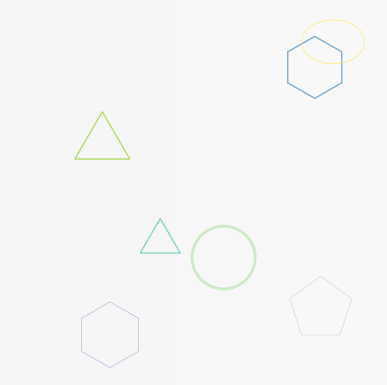[{"shape": "triangle", "thickness": 1, "radius": 0.3, "center": [0.414, 0.373]}, {"shape": "hexagon", "thickness": 0.5, "radius": 0.43, "center": [0.284, 0.13]}, {"shape": "hexagon", "thickness": 1, "radius": 0.4, "center": [0.812, 0.825]}, {"shape": "triangle", "thickness": 1, "radius": 0.41, "center": [0.264, 0.628]}, {"shape": "pentagon", "thickness": 0.5, "radius": 0.42, "center": [0.828, 0.198]}, {"shape": "circle", "thickness": 2, "radius": 0.41, "center": [0.577, 0.331]}, {"shape": "oval", "thickness": 0.5, "radius": 0.41, "center": [0.86, 0.891]}]